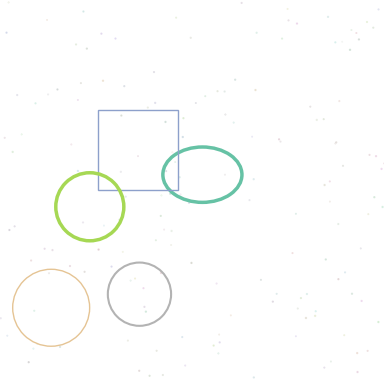[{"shape": "oval", "thickness": 2.5, "radius": 0.51, "center": [0.526, 0.546]}, {"shape": "square", "thickness": 1, "radius": 0.52, "center": [0.359, 0.61]}, {"shape": "circle", "thickness": 2.5, "radius": 0.44, "center": [0.233, 0.463]}, {"shape": "circle", "thickness": 1, "radius": 0.5, "center": [0.133, 0.201]}, {"shape": "circle", "thickness": 1.5, "radius": 0.41, "center": [0.362, 0.236]}]